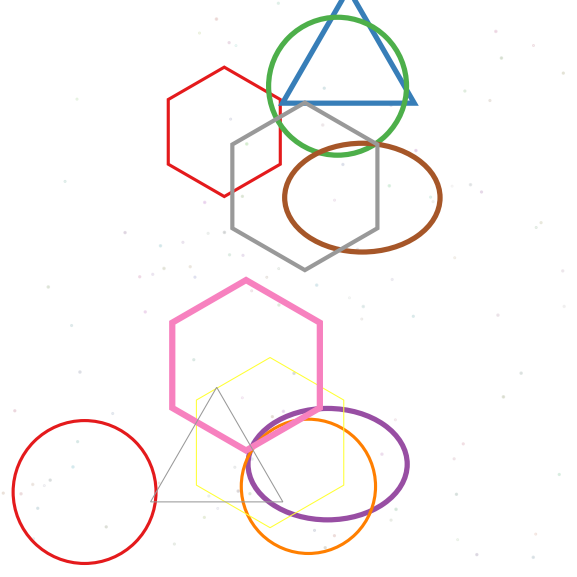[{"shape": "hexagon", "thickness": 1.5, "radius": 0.56, "center": [0.388, 0.771]}, {"shape": "circle", "thickness": 1.5, "radius": 0.62, "center": [0.146, 0.147]}, {"shape": "triangle", "thickness": 2.5, "radius": 0.66, "center": [0.603, 0.886]}, {"shape": "circle", "thickness": 2.5, "radius": 0.6, "center": [0.585, 0.85]}, {"shape": "oval", "thickness": 2.5, "radius": 0.69, "center": [0.567, 0.195]}, {"shape": "circle", "thickness": 1.5, "radius": 0.58, "center": [0.534, 0.157]}, {"shape": "hexagon", "thickness": 0.5, "radius": 0.74, "center": [0.468, 0.233]}, {"shape": "oval", "thickness": 2.5, "radius": 0.67, "center": [0.627, 0.657]}, {"shape": "hexagon", "thickness": 3, "radius": 0.74, "center": [0.426, 0.367]}, {"shape": "hexagon", "thickness": 2, "radius": 0.73, "center": [0.528, 0.676]}, {"shape": "triangle", "thickness": 0.5, "radius": 0.66, "center": [0.375, 0.196]}]